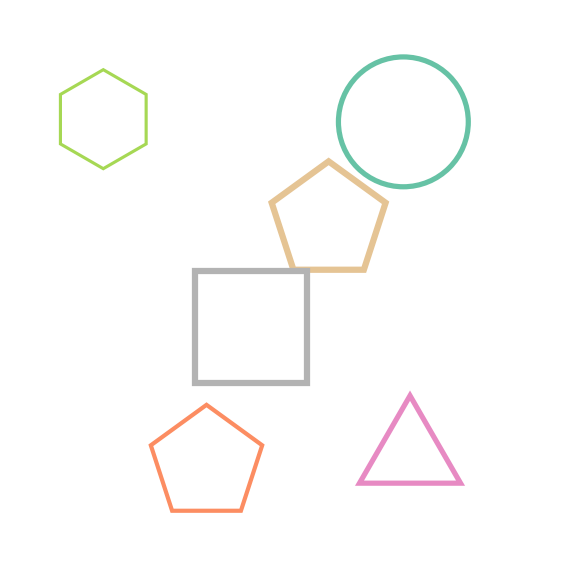[{"shape": "circle", "thickness": 2.5, "radius": 0.56, "center": [0.698, 0.788]}, {"shape": "pentagon", "thickness": 2, "radius": 0.51, "center": [0.358, 0.197]}, {"shape": "triangle", "thickness": 2.5, "radius": 0.51, "center": [0.71, 0.213]}, {"shape": "hexagon", "thickness": 1.5, "radius": 0.43, "center": [0.179, 0.793]}, {"shape": "pentagon", "thickness": 3, "radius": 0.52, "center": [0.569, 0.616]}, {"shape": "square", "thickness": 3, "radius": 0.48, "center": [0.435, 0.432]}]